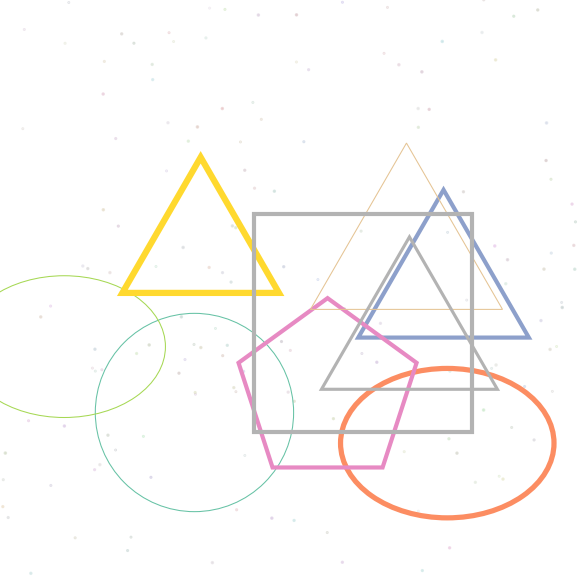[{"shape": "circle", "thickness": 0.5, "radius": 0.86, "center": [0.337, 0.285]}, {"shape": "oval", "thickness": 2.5, "radius": 0.92, "center": [0.774, 0.232]}, {"shape": "triangle", "thickness": 2, "radius": 0.85, "center": [0.768, 0.5]}, {"shape": "pentagon", "thickness": 2, "radius": 0.81, "center": [0.567, 0.321]}, {"shape": "oval", "thickness": 0.5, "radius": 0.88, "center": [0.111, 0.399]}, {"shape": "triangle", "thickness": 3, "radius": 0.78, "center": [0.347, 0.57]}, {"shape": "triangle", "thickness": 0.5, "radius": 0.96, "center": [0.704, 0.559]}, {"shape": "square", "thickness": 2, "radius": 0.94, "center": [0.629, 0.439]}, {"shape": "triangle", "thickness": 1.5, "radius": 0.88, "center": [0.709, 0.413]}]